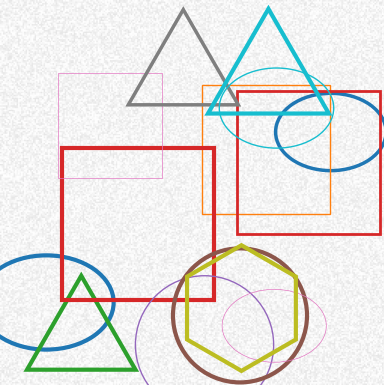[{"shape": "oval", "thickness": 3, "radius": 0.87, "center": [0.12, 0.214]}, {"shape": "oval", "thickness": 2.5, "radius": 0.72, "center": [0.859, 0.657]}, {"shape": "square", "thickness": 1, "radius": 0.83, "center": [0.69, 0.612]}, {"shape": "triangle", "thickness": 3, "radius": 0.81, "center": [0.211, 0.121]}, {"shape": "square", "thickness": 3, "radius": 0.99, "center": [0.359, 0.418]}, {"shape": "square", "thickness": 2, "radius": 0.93, "center": [0.802, 0.578]}, {"shape": "circle", "thickness": 1, "radius": 0.9, "center": [0.531, 0.104]}, {"shape": "circle", "thickness": 3, "radius": 0.87, "center": [0.623, 0.181]}, {"shape": "square", "thickness": 0.5, "radius": 0.68, "center": [0.286, 0.673]}, {"shape": "oval", "thickness": 0.5, "radius": 0.68, "center": [0.712, 0.154]}, {"shape": "triangle", "thickness": 2.5, "radius": 0.82, "center": [0.476, 0.81]}, {"shape": "hexagon", "thickness": 3, "radius": 0.82, "center": [0.627, 0.2]}, {"shape": "oval", "thickness": 1, "radius": 0.74, "center": [0.718, 0.719]}, {"shape": "triangle", "thickness": 3, "radius": 0.91, "center": [0.697, 0.796]}]